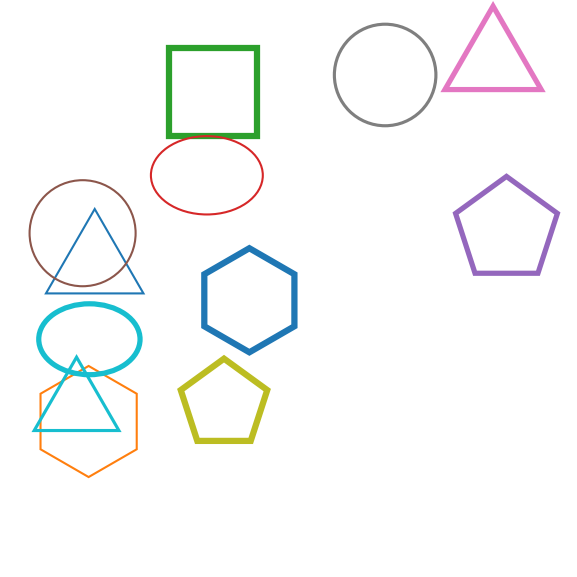[{"shape": "triangle", "thickness": 1, "radius": 0.49, "center": [0.164, 0.54]}, {"shape": "hexagon", "thickness": 3, "radius": 0.45, "center": [0.432, 0.479]}, {"shape": "hexagon", "thickness": 1, "radius": 0.48, "center": [0.153, 0.269]}, {"shape": "square", "thickness": 3, "radius": 0.38, "center": [0.369, 0.84]}, {"shape": "oval", "thickness": 1, "radius": 0.48, "center": [0.358, 0.696]}, {"shape": "pentagon", "thickness": 2.5, "radius": 0.46, "center": [0.877, 0.601]}, {"shape": "circle", "thickness": 1, "radius": 0.46, "center": [0.143, 0.595]}, {"shape": "triangle", "thickness": 2.5, "radius": 0.48, "center": [0.854, 0.892]}, {"shape": "circle", "thickness": 1.5, "radius": 0.44, "center": [0.667, 0.869]}, {"shape": "pentagon", "thickness": 3, "radius": 0.39, "center": [0.388, 0.299]}, {"shape": "triangle", "thickness": 1.5, "radius": 0.42, "center": [0.133, 0.296]}, {"shape": "oval", "thickness": 2.5, "radius": 0.44, "center": [0.155, 0.412]}]